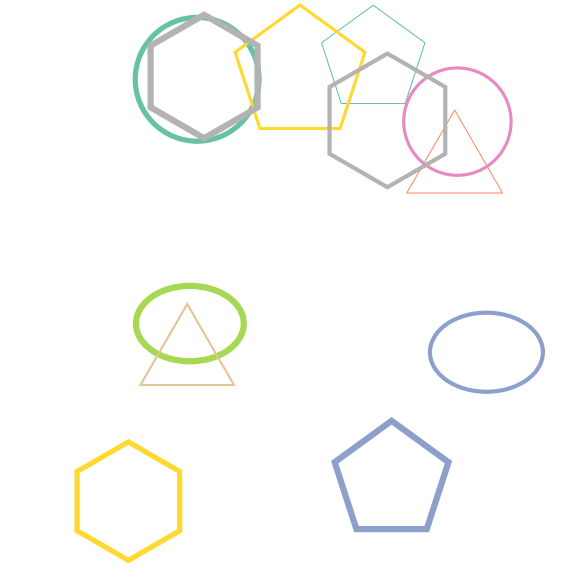[{"shape": "circle", "thickness": 2.5, "radius": 0.54, "center": [0.341, 0.862]}, {"shape": "pentagon", "thickness": 0.5, "radius": 0.47, "center": [0.646, 0.896]}, {"shape": "triangle", "thickness": 0.5, "radius": 0.48, "center": [0.787, 0.713]}, {"shape": "pentagon", "thickness": 3, "radius": 0.52, "center": [0.678, 0.167]}, {"shape": "oval", "thickness": 2, "radius": 0.49, "center": [0.842, 0.389]}, {"shape": "circle", "thickness": 1.5, "radius": 0.46, "center": [0.792, 0.789]}, {"shape": "oval", "thickness": 3, "radius": 0.47, "center": [0.329, 0.439]}, {"shape": "hexagon", "thickness": 2.5, "radius": 0.51, "center": [0.222, 0.131]}, {"shape": "pentagon", "thickness": 1.5, "radius": 0.59, "center": [0.52, 0.872]}, {"shape": "triangle", "thickness": 1, "radius": 0.47, "center": [0.324, 0.379]}, {"shape": "hexagon", "thickness": 3, "radius": 0.53, "center": [0.353, 0.867]}, {"shape": "hexagon", "thickness": 2, "radius": 0.58, "center": [0.671, 0.791]}]